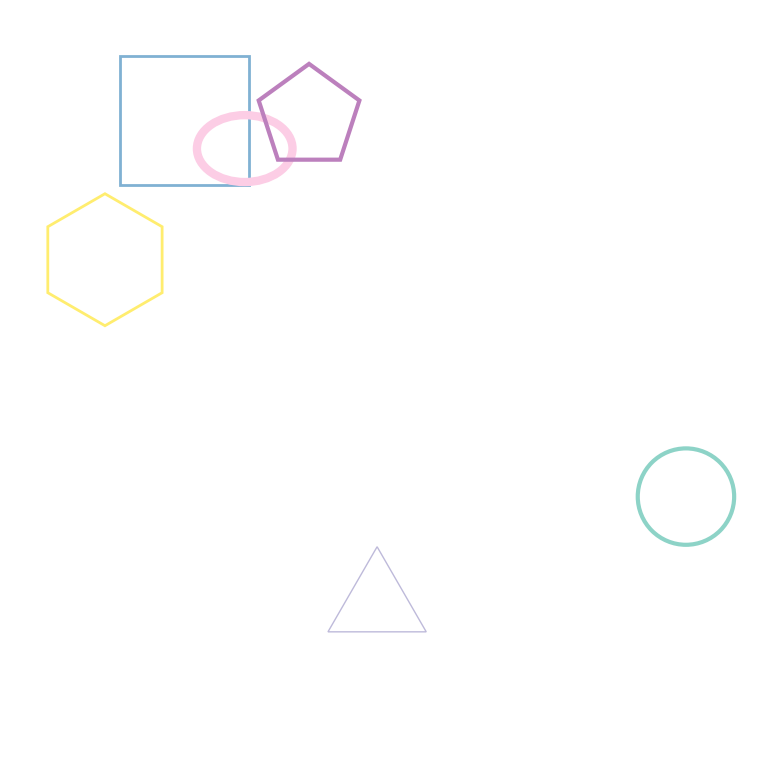[{"shape": "circle", "thickness": 1.5, "radius": 0.31, "center": [0.891, 0.355]}, {"shape": "triangle", "thickness": 0.5, "radius": 0.37, "center": [0.49, 0.216]}, {"shape": "square", "thickness": 1, "radius": 0.42, "center": [0.239, 0.844]}, {"shape": "oval", "thickness": 3, "radius": 0.31, "center": [0.318, 0.807]}, {"shape": "pentagon", "thickness": 1.5, "radius": 0.34, "center": [0.401, 0.848]}, {"shape": "hexagon", "thickness": 1, "radius": 0.43, "center": [0.136, 0.663]}]